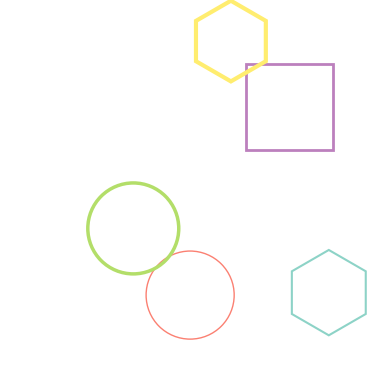[{"shape": "hexagon", "thickness": 1.5, "radius": 0.55, "center": [0.854, 0.24]}, {"shape": "circle", "thickness": 1, "radius": 0.57, "center": [0.494, 0.234]}, {"shape": "circle", "thickness": 2.5, "radius": 0.59, "center": [0.346, 0.407]}, {"shape": "square", "thickness": 2, "radius": 0.56, "center": [0.752, 0.722]}, {"shape": "hexagon", "thickness": 3, "radius": 0.52, "center": [0.6, 0.893]}]